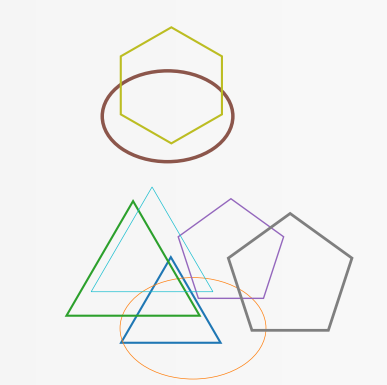[{"shape": "triangle", "thickness": 1.5, "radius": 0.74, "center": [0.441, 0.184]}, {"shape": "oval", "thickness": 0.5, "radius": 0.94, "center": [0.498, 0.147]}, {"shape": "triangle", "thickness": 1.5, "radius": 0.99, "center": [0.343, 0.279]}, {"shape": "pentagon", "thickness": 1, "radius": 0.72, "center": [0.596, 0.341]}, {"shape": "oval", "thickness": 2.5, "radius": 0.84, "center": [0.432, 0.698]}, {"shape": "pentagon", "thickness": 2, "radius": 0.84, "center": [0.749, 0.278]}, {"shape": "hexagon", "thickness": 1.5, "radius": 0.75, "center": [0.442, 0.778]}, {"shape": "triangle", "thickness": 0.5, "radius": 0.91, "center": [0.392, 0.333]}]